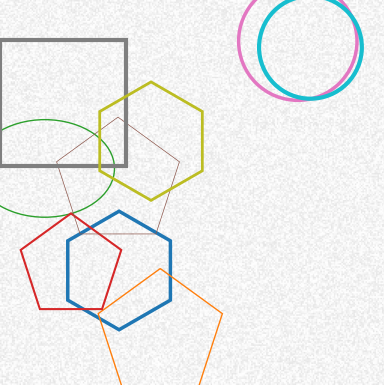[{"shape": "hexagon", "thickness": 2.5, "radius": 0.77, "center": [0.309, 0.297]}, {"shape": "pentagon", "thickness": 1, "radius": 0.85, "center": [0.416, 0.133]}, {"shape": "oval", "thickness": 1, "radius": 0.91, "center": [0.116, 0.563]}, {"shape": "pentagon", "thickness": 1.5, "radius": 0.69, "center": [0.184, 0.308]}, {"shape": "pentagon", "thickness": 0.5, "radius": 0.84, "center": [0.307, 0.528]}, {"shape": "circle", "thickness": 2.5, "radius": 0.77, "center": [0.774, 0.893]}, {"shape": "square", "thickness": 3, "radius": 0.82, "center": [0.163, 0.732]}, {"shape": "hexagon", "thickness": 2, "radius": 0.77, "center": [0.392, 0.633]}, {"shape": "circle", "thickness": 3, "radius": 0.67, "center": [0.806, 0.877]}]